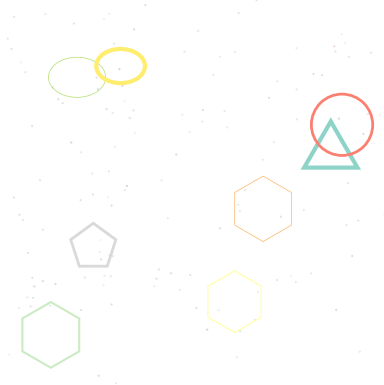[{"shape": "triangle", "thickness": 3, "radius": 0.4, "center": [0.859, 0.605]}, {"shape": "hexagon", "thickness": 1, "radius": 0.4, "center": [0.609, 0.216]}, {"shape": "circle", "thickness": 2, "radius": 0.4, "center": [0.888, 0.676]}, {"shape": "hexagon", "thickness": 0.5, "radius": 0.42, "center": [0.683, 0.458]}, {"shape": "oval", "thickness": 0.5, "radius": 0.37, "center": [0.2, 0.799]}, {"shape": "pentagon", "thickness": 2, "radius": 0.31, "center": [0.242, 0.358]}, {"shape": "hexagon", "thickness": 1.5, "radius": 0.43, "center": [0.132, 0.13]}, {"shape": "oval", "thickness": 3, "radius": 0.32, "center": [0.313, 0.828]}]